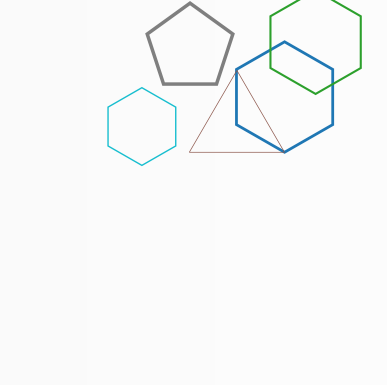[{"shape": "hexagon", "thickness": 2, "radius": 0.72, "center": [0.734, 0.748]}, {"shape": "hexagon", "thickness": 1.5, "radius": 0.67, "center": [0.814, 0.891]}, {"shape": "triangle", "thickness": 0.5, "radius": 0.71, "center": [0.611, 0.675]}, {"shape": "pentagon", "thickness": 2.5, "radius": 0.58, "center": [0.49, 0.876]}, {"shape": "hexagon", "thickness": 1, "radius": 0.5, "center": [0.366, 0.671]}]